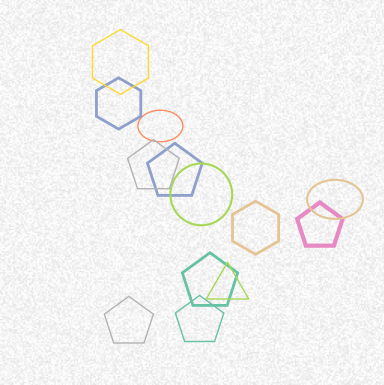[{"shape": "pentagon", "thickness": 1, "radius": 0.33, "center": [0.518, 0.166]}, {"shape": "pentagon", "thickness": 2, "radius": 0.38, "center": [0.545, 0.268]}, {"shape": "oval", "thickness": 1, "radius": 0.29, "center": [0.417, 0.673]}, {"shape": "hexagon", "thickness": 2, "radius": 0.33, "center": [0.308, 0.731]}, {"shape": "pentagon", "thickness": 2, "radius": 0.37, "center": [0.454, 0.553]}, {"shape": "pentagon", "thickness": 3, "radius": 0.31, "center": [0.831, 0.412]}, {"shape": "circle", "thickness": 1.5, "radius": 0.4, "center": [0.523, 0.495]}, {"shape": "triangle", "thickness": 1, "radius": 0.32, "center": [0.591, 0.255]}, {"shape": "hexagon", "thickness": 1, "radius": 0.42, "center": [0.313, 0.839]}, {"shape": "oval", "thickness": 1.5, "radius": 0.36, "center": [0.87, 0.482]}, {"shape": "hexagon", "thickness": 2, "radius": 0.35, "center": [0.664, 0.408]}, {"shape": "pentagon", "thickness": 1, "radius": 0.35, "center": [0.399, 0.567]}, {"shape": "pentagon", "thickness": 1, "radius": 0.33, "center": [0.335, 0.163]}]